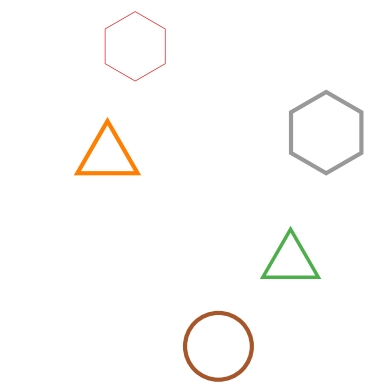[{"shape": "hexagon", "thickness": 0.5, "radius": 0.45, "center": [0.351, 0.88]}, {"shape": "triangle", "thickness": 2.5, "radius": 0.42, "center": [0.755, 0.321]}, {"shape": "triangle", "thickness": 3, "radius": 0.45, "center": [0.279, 0.595]}, {"shape": "circle", "thickness": 3, "radius": 0.43, "center": [0.567, 0.1]}, {"shape": "hexagon", "thickness": 3, "radius": 0.53, "center": [0.847, 0.656]}]